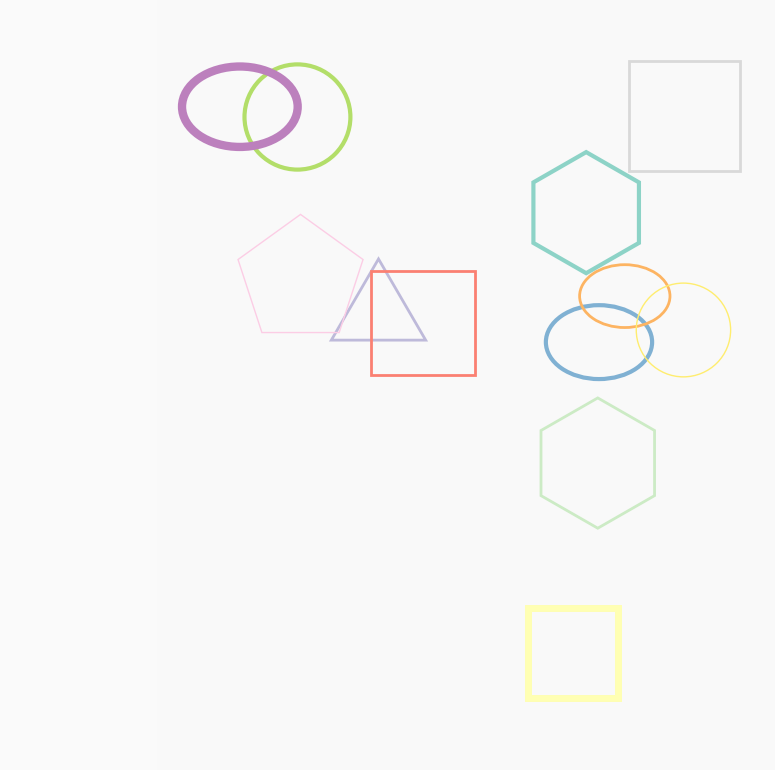[{"shape": "hexagon", "thickness": 1.5, "radius": 0.39, "center": [0.756, 0.724]}, {"shape": "square", "thickness": 2.5, "radius": 0.29, "center": [0.739, 0.152]}, {"shape": "triangle", "thickness": 1, "radius": 0.35, "center": [0.488, 0.593]}, {"shape": "square", "thickness": 1, "radius": 0.34, "center": [0.546, 0.581]}, {"shape": "oval", "thickness": 1.5, "radius": 0.34, "center": [0.773, 0.556]}, {"shape": "oval", "thickness": 1, "radius": 0.29, "center": [0.806, 0.615]}, {"shape": "circle", "thickness": 1.5, "radius": 0.34, "center": [0.384, 0.848]}, {"shape": "pentagon", "thickness": 0.5, "radius": 0.42, "center": [0.388, 0.637]}, {"shape": "square", "thickness": 1, "radius": 0.36, "center": [0.883, 0.85]}, {"shape": "oval", "thickness": 3, "radius": 0.37, "center": [0.309, 0.861]}, {"shape": "hexagon", "thickness": 1, "radius": 0.42, "center": [0.771, 0.399]}, {"shape": "circle", "thickness": 0.5, "radius": 0.3, "center": [0.882, 0.571]}]